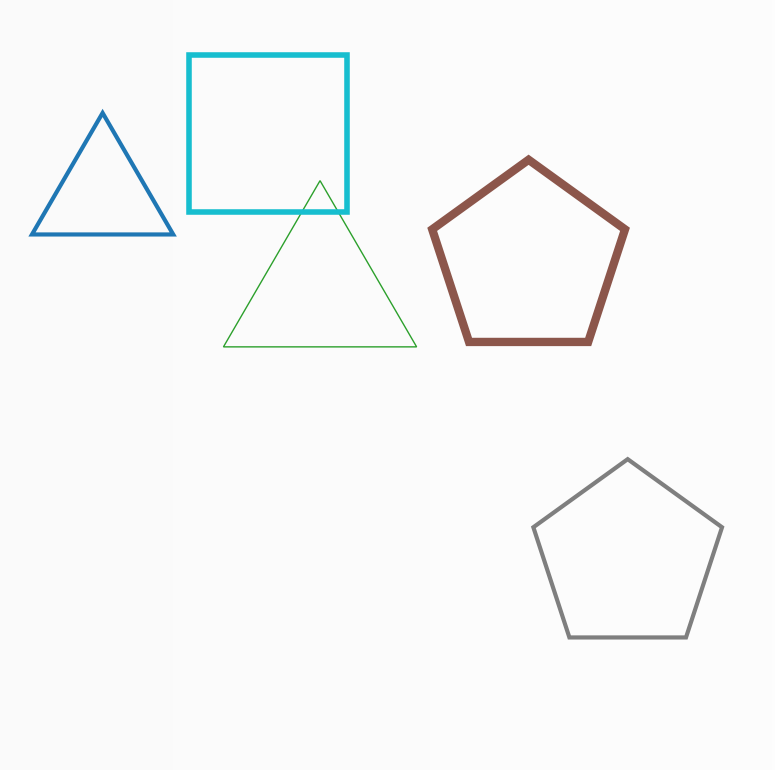[{"shape": "triangle", "thickness": 1.5, "radius": 0.53, "center": [0.132, 0.748]}, {"shape": "triangle", "thickness": 0.5, "radius": 0.72, "center": [0.413, 0.621]}, {"shape": "pentagon", "thickness": 3, "radius": 0.65, "center": [0.682, 0.662]}, {"shape": "pentagon", "thickness": 1.5, "radius": 0.64, "center": [0.81, 0.276]}, {"shape": "square", "thickness": 2, "radius": 0.51, "center": [0.346, 0.827]}]